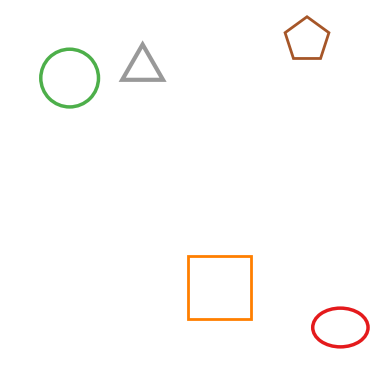[{"shape": "oval", "thickness": 2.5, "radius": 0.36, "center": [0.884, 0.149]}, {"shape": "circle", "thickness": 2.5, "radius": 0.37, "center": [0.181, 0.797]}, {"shape": "square", "thickness": 2, "radius": 0.41, "center": [0.57, 0.253]}, {"shape": "pentagon", "thickness": 2, "radius": 0.3, "center": [0.797, 0.897]}, {"shape": "triangle", "thickness": 3, "radius": 0.31, "center": [0.37, 0.823]}]